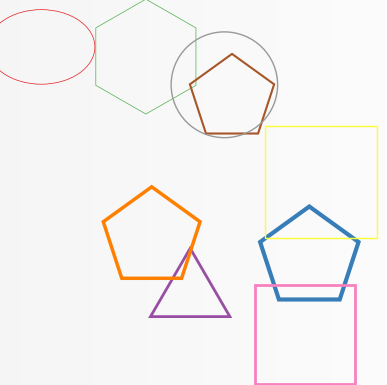[{"shape": "oval", "thickness": 0.5, "radius": 0.69, "center": [0.106, 0.878]}, {"shape": "pentagon", "thickness": 3, "radius": 0.67, "center": [0.798, 0.33]}, {"shape": "hexagon", "thickness": 0.5, "radius": 0.75, "center": [0.376, 0.853]}, {"shape": "triangle", "thickness": 2, "radius": 0.59, "center": [0.491, 0.237]}, {"shape": "pentagon", "thickness": 2.5, "radius": 0.66, "center": [0.391, 0.383]}, {"shape": "square", "thickness": 1, "radius": 0.72, "center": [0.828, 0.528]}, {"shape": "pentagon", "thickness": 1.5, "radius": 0.57, "center": [0.599, 0.746]}, {"shape": "square", "thickness": 2, "radius": 0.64, "center": [0.787, 0.131]}, {"shape": "circle", "thickness": 1, "radius": 0.69, "center": [0.579, 0.78]}]